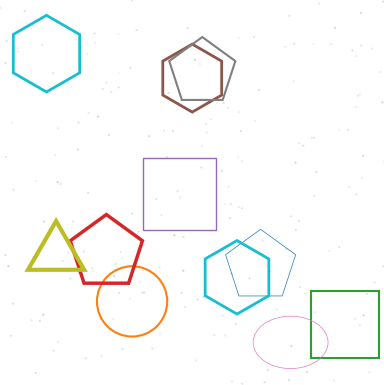[{"shape": "pentagon", "thickness": 0.5, "radius": 0.48, "center": [0.677, 0.309]}, {"shape": "circle", "thickness": 1.5, "radius": 0.46, "center": [0.343, 0.217]}, {"shape": "square", "thickness": 1.5, "radius": 0.44, "center": [0.895, 0.157]}, {"shape": "pentagon", "thickness": 2.5, "radius": 0.49, "center": [0.276, 0.344]}, {"shape": "square", "thickness": 1, "radius": 0.47, "center": [0.466, 0.496]}, {"shape": "hexagon", "thickness": 2, "radius": 0.44, "center": [0.499, 0.797]}, {"shape": "oval", "thickness": 0.5, "radius": 0.49, "center": [0.755, 0.111]}, {"shape": "pentagon", "thickness": 1.5, "radius": 0.45, "center": [0.525, 0.813]}, {"shape": "triangle", "thickness": 3, "radius": 0.42, "center": [0.146, 0.341]}, {"shape": "hexagon", "thickness": 2, "radius": 0.48, "center": [0.616, 0.28]}, {"shape": "hexagon", "thickness": 2, "radius": 0.5, "center": [0.121, 0.861]}]